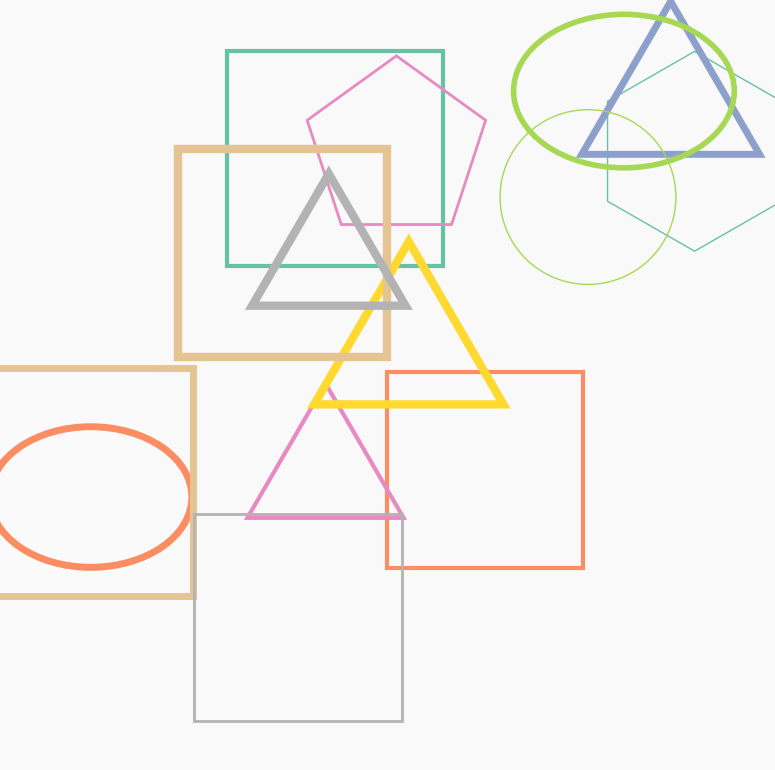[{"shape": "square", "thickness": 1.5, "radius": 0.7, "center": [0.432, 0.794]}, {"shape": "hexagon", "thickness": 0.5, "radius": 0.65, "center": [0.896, 0.804]}, {"shape": "oval", "thickness": 2.5, "radius": 0.65, "center": [0.117, 0.355]}, {"shape": "square", "thickness": 1.5, "radius": 0.64, "center": [0.626, 0.39]}, {"shape": "triangle", "thickness": 2.5, "radius": 0.66, "center": [0.865, 0.866]}, {"shape": "triangle", "thickness": 1.5, "radius": 0.58, "center": [0.42, 0.386]}, {"shape": "pentagon", "thickness": 1, "radius": 0.61, "center": [0.512, 0.806]}, {"shape": "oval", "thickness": 2, "radius": 0.71, "center": [0.805, 0.882]}, {"shape": "circle", "thickness": 0.5, "radius": 0.57, "center": [0.759, 0.744]}, {"shape": "triangle", "thickness": 3, "radius": 0.7, "center": [0.527, 0.545]}, {"shape": "square", "thickness": 2.5, "radius": 0.74, "center": [0.102, 0.374]}, {"shape": "square", "thickness": 3, "radius": 0.67, "center": [0.364, 0.672]}, {"shape": "square", "thickness": 1, "radius": 0.67, "center": [0.385, 0.198]}, {"shape": "triangle", "thickness": 3, "radius": 0.57, "center": [0.424, 0.66]}]